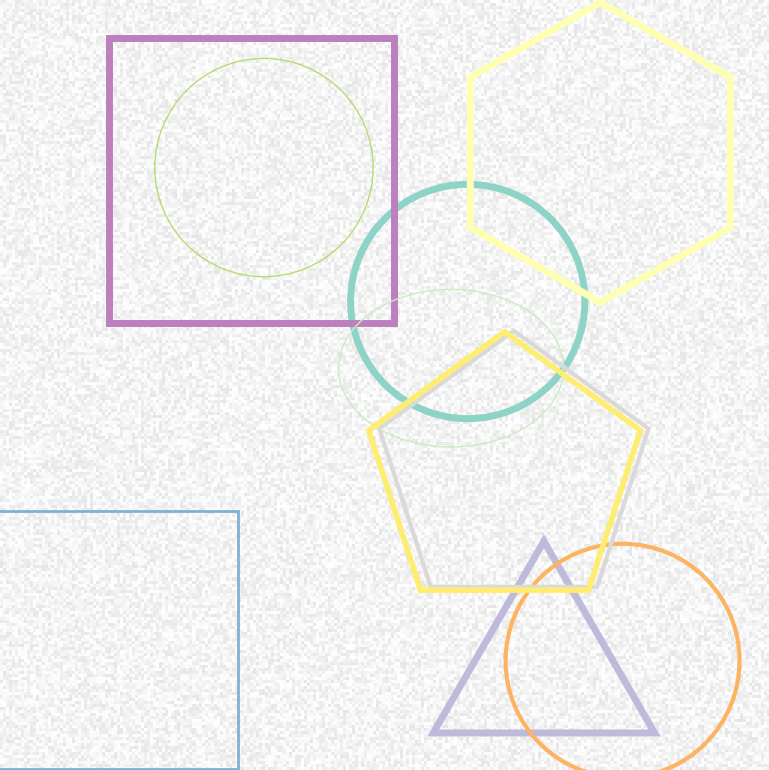[{"shape": "circle", "thickness": 2.5, "radius": 0.76, "center": [0.607, 0.608]}, {"shape": "hexagon", "thickness": 2.5, "radius": 0.97, "center": [0.78, 0.802]}, {"shape": "triangle", "thickness": 2.5, "radius": 0.83, "center": [0.706, 0.131]}, {"shape": "square", "thickness": 1, "radius": 0.84, "center": [0.141, 0.169]}, {"shape": "circle", "thickness": 1.5, "radius": 0.76, "center": [0.809, 0.142]}, {"shape": "circle", "thickness": 0.5, "radius": 0.71, "center": [0.343, 0.782]}, {"shape": "pentagon", "thickness": 1.5, "radius": 0.92, "center": [0.667, 0.387]}, {"shape": "square", "thickness": 2.5, "radius": 0.93, "center": [0.326, 0.765]}, {"shape": "oval", "thickness": 0.5, "radius": 0.73, "center": [0.586, 0.522]}, {"shape": "pentagon", "thickness": 2, "radius": 0.93, "center": [0.655, 0.384]}]